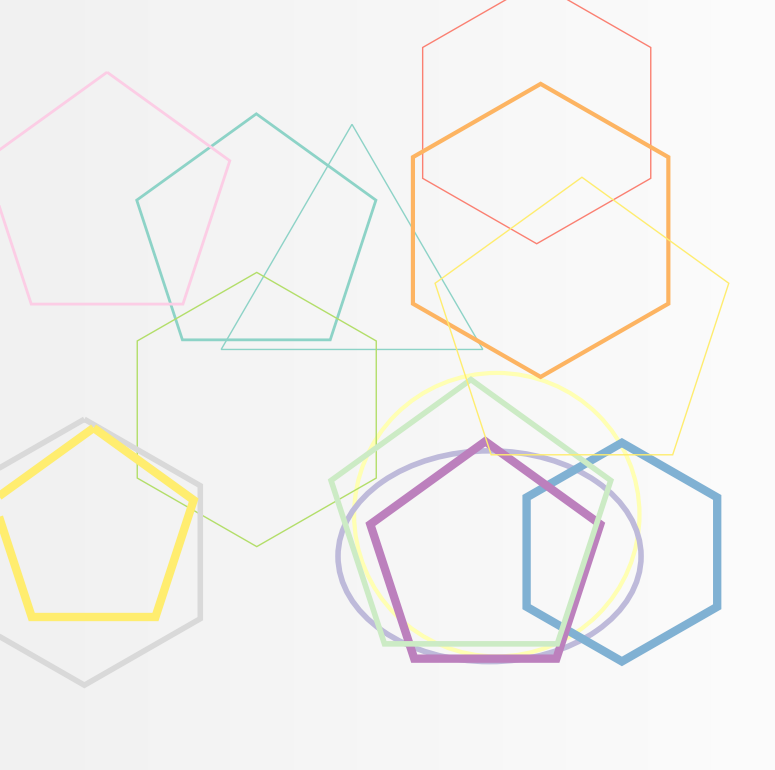[{"shape": "triangle", "thickness": 0.5, "radius": 0.97, "center": [0.454, 0.644]}, {"shape": "pentagon", "thickness": 1, "radius": 0.81, "center": [0.331, 0.69]}, {"shape": "circle", "thickness": 1.5, "radius": 0.92, "center": [0.641, 0.332]}, {"shape": "oval", "thickness": 2, "radius": 0.98, "center": [0.632, 0.278]}, {"shape": "hexagon", "thickness": 0.5, "radius": 0.85, "center": [0.693, 0.853]}, {"shape": "hexagon", "thickness": 3, "radius": 0.71, "center": [0.802, 0.283]}, {"shape": "hexagon", "thickness": 1.5, "radius": 0.95, "center": [0.698, 0.701]}, {"shape": "hexagon", "thickness": 0.5, "radius": 0.89, "center": [0.331, 0.468]}, {"shape": "pentagon", "thickness": 1, "radius": 0.83, "center": [0.138, 0.74]}, {"shape": "hexagon", "thickness": 2, "radius": 0.86, "center": [0.109, 0.283]}, {"shape": "pentagon", "thickness": 3, "radius": 0.78, "center": [0.626, 0.271]}, {"shape": "pentagon", "thickness": 2, "radius": 0.95, "center": [0.608, 0.317]}, {"shape": "pentagon", "thickness": 3, "radius": 0.68, "center": [0.121, 0.309]}, {"shape": "pentagon", "thickness": 0.5, "radius": 1.0, "center": [0.751, 0.571]}]